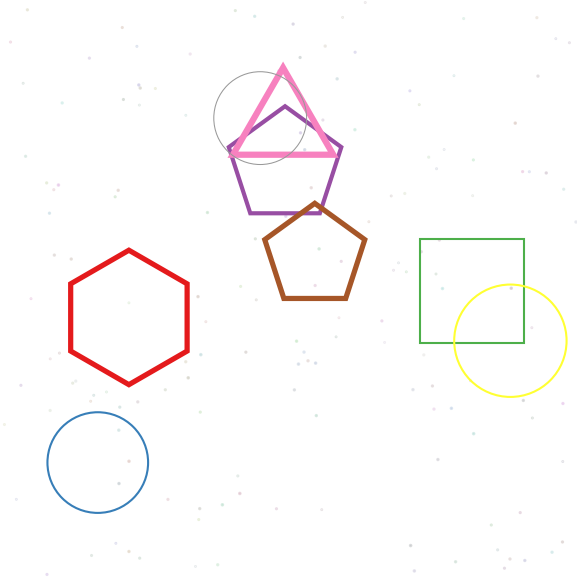[{"shape": "hexagon", "thickness": 2.5, "radius": 0.58, "center": [0.223, 0.449]}, {"shape": "circle", "thickness": 1, "radius": 0.44, "center": [0.169, 0.198]}, {"shape": "square", "thickness": 1, "radius": 0.45, "center": [0.817, 0.495]}, {"shape": "pentagon", "thickness": 2, "radius": 0.51, "center": [0.494, 0.713]}, {"shape": "circle", "thickness": 1, "radius": 0.49, "center": [0.884, 0.409]}, {"shape": "pentagon", "thickness": 2.5, "radius": 0.46, "center": [0.545, 0.556]}, {"shape": "triangle", "thickness": 3, "radius": 0.5, "center": [0.49, 0.781]}, {"shape": "circle", "thickness": 0.5, "radius": 0.4, "center": [0.451, 0.795]}]